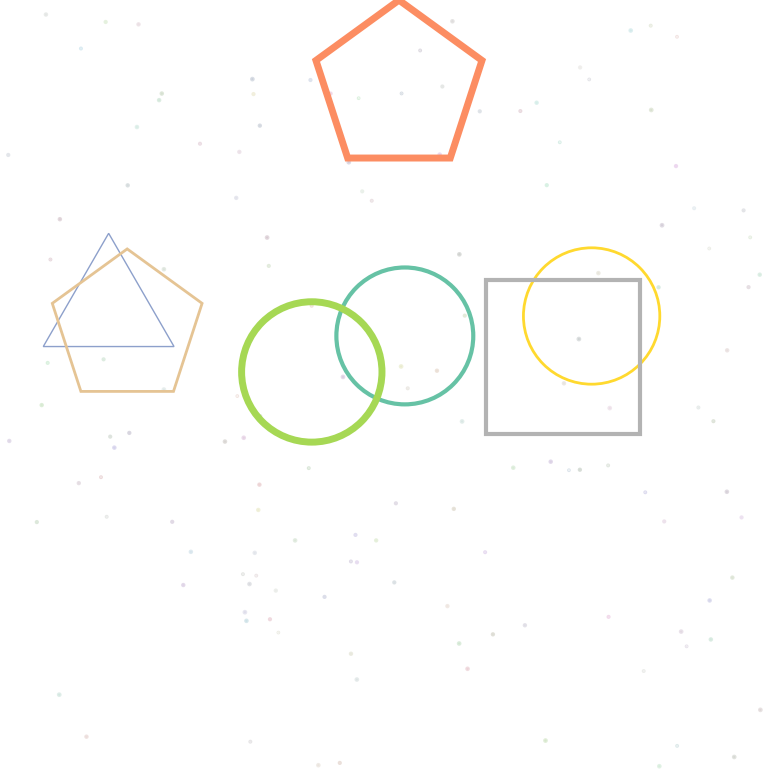[{"shape": "circle", "thickness": 1.5, "radius": 0.44, "center": [0.526, 0.564]}, {"shape": "pentagon", "thickness": 2.5, "radius": 0.57, "center": [0.518, 0.886]}, {"shape": "triangle", "thickness": 0.5, "radius": 0.49, "center": [0.141, 0.599]}, {"shape": "circle", "thickness": 2.5, "radius": 0.46, "center": [0.405, 0.517]}, {"shape": "circle", "thickness": 1, "radius": 0.44, "center": [0.768, 0.59]}, {"shape": "pentagon", "thickness": 1, "radius": 0.51, "center": [0.165, 0.574]}, {"shape": "square", "thickness": 1.5, "radius": 0.5, "center": [0.731, 0.536]}]